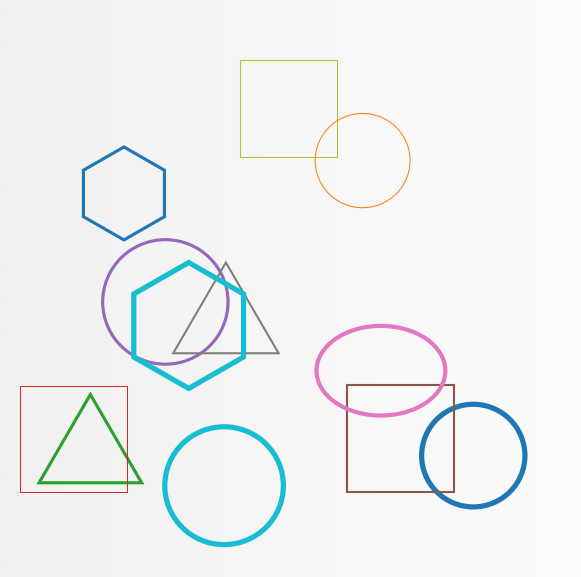[{"shape": "hexagon", "thickness": 1.5, "radius": 0.4, "center": [0.213, 0.664]}, {"shape": "circle", "thickness": 2.5, "radius": 0.44, "center": [0.814, 0.21]}, {"shape": "circle", "thickness": 0.5, "radius": 0.41, "center": [0.624, 0.721]}, {"shape": "triangle", "thickness": 1.5, "radius": 0.51, "center": [0.155, 0.214]}, {"shape": "square", "thickness": 0.5, "radius": 0.46, "center": [0.127, 0.24]}, {"shape": "circle", "thickness": 1.5, "radius": 0.54, "center": [0.284, 0.476]}, {"shape": "square", "thickness": 1, "radius": 0.46, "center": [0.688, 0.24]}, {"shape": "oval", "thickness": 2, "radius": 0.55, "center": [0.655, 0.357]}, {"shape": "triangle", "thickness": 1, "radius": 0.52, "center": [0.389, 0.44]}, {"shape": "square", "thickness": 0.5, "radius": 0.42, "center": [0.496, 0.811]}, {"shape": "hexagon", "thickness": 2.5, "radius": 0.55, "center": [0.325, 0.436]}, {"shape": "circle", "thickness": 2.5, "radius": 0.51, "center": [0.386, 0.158]}]